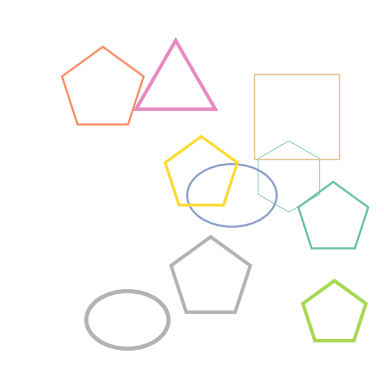[{"shape": "hexagon", "thickness": 0.5, "radius": 0.46, "center": [0.75, 0.542]}, {"shape": "pentagon", "thickness": 1.5, "radius": 0.48, "center": [0.866, 0.432]}, {"shape": "pentagon", "thickness": 1.5, "radius": 0.56, "center": [0.267, 0.767]}, {"shape": "oval", "thickness": 1.5, "radius": 0.58, "center": [0.602, 0.492]}, {"shape": "triangle", "thickness": 2.5, "radius": 0.59, "center": [0.456, 0.776]}, {"shape": "pentagon", "thickness": 2.5, "radius": 0.43, "center": [0.869, 0.185]}, {"shape": "pentagon", "thickness": 2, "radius": 0.49, "center": [0.523, 0.547]}, {"shape": "square", "thickness": 1, "radius": 0.55, "center": [0.77, 0.698]}, {"shape": "pentagon", "thickness": 2.5, "radius": 0.54, "center": [0.547, 0.277]}, {"shape": "oval", "thickness": 3, "radius": 0.53, "center": [0.331, 0.169]}]